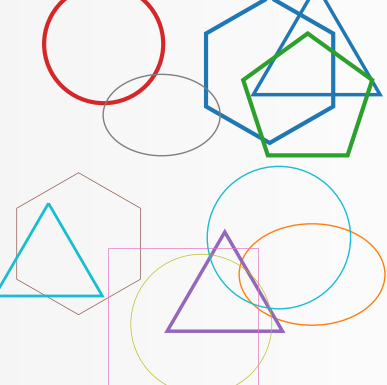[{"shape": "hexagon", "thickness": 3, "radius": 0.95, "center": [0.696, 0.818]}, {"shape": "triangle", "thickness": 2.5, "radius": 0.94, "center": [0.817, 0.849]}, {"shape": "oval", "thickness": 1, "radius": 0.94, "center": [0.805, 0.287]}, {"shape": "pentagon", "thickness": 3, "radius": 0.88, "center": [0.794, 0.738]}, {"shape": "circle", "thickness": 3, "radius": 0.77, "center": [0.268, 0.886]}, {"shape": "triangle", "thickness": 2.5, "radius": 0.86, "center": [0.58, 0.226]}, {"shape": "hexagon", "thickness": 0.5, "radius": 0.92, "center": [0.203, 0.367]}, {"shape": "square", "thickness": 0.5, "radius": 0.97, "center": [0.472, 0.162]}, {"shape": "oval", "thickness": 1, "radius": 0.76, "center": [0.417, 0.701]}, {"shape": "circle", "thickness": 0.5, "radius": 0.91, "center": [0.519, 0.158]}, {"shape": "circle", "thickness": 1, "radius": 0.92, "center": [0.72, 0.383]}, {"shape": "triangle", "thickness": 2, "radius": 0.8, "center": [0.125, 0.311]}]